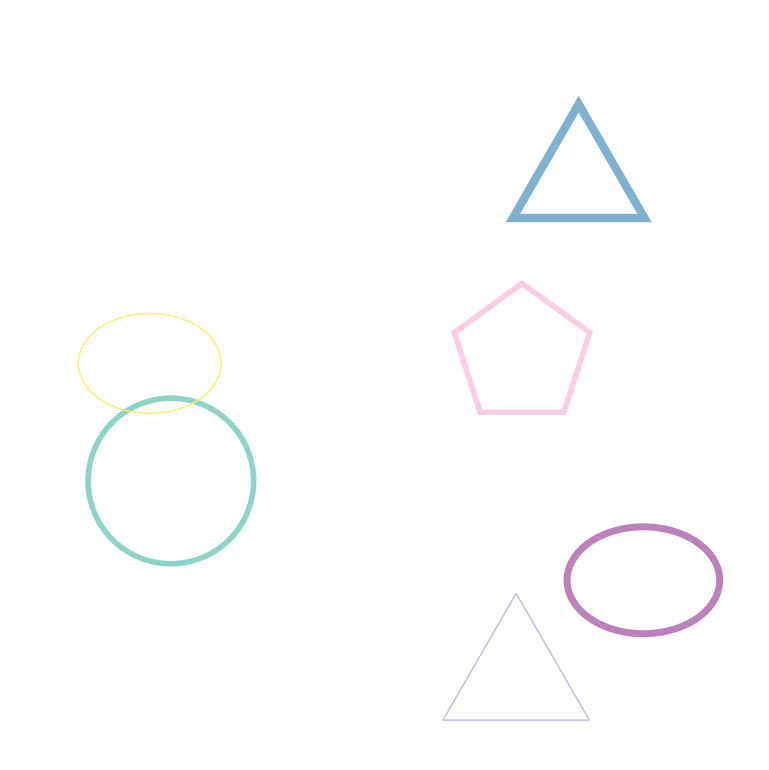[{"shape": "circle", "thickness": 2, "radius": 0.54, "center": [0.222, 0.375]}, {"shape": "triangle", "thickness": 0.5, "radius": 0.55, "center": [0.67, 0.12]}, {"shape": "triangle", "thickness": 3, "radius": 0.49, "center": [0.752, 0.766]}, {"shape": "pentagon", "thickness": 2, "radius": 0.46, "center": [0.678, 0.539]}, {"shape": "oval", "thickness": 2.5, "radius": 0.5, "center": [0.836, 0.246]}, {"shape": "oval", "thickness": 0.5, "radius": 0.46, "center": [0.194, 0.528]}]